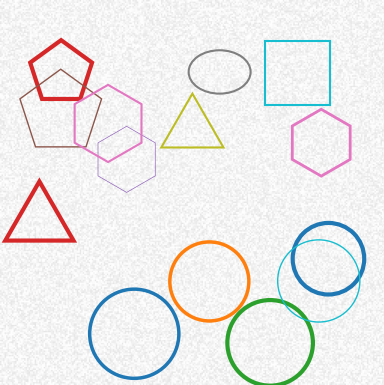[{"shape": "circle", "thickness": 3, "radius": 0.46, "center": [0.853, 0.328]}, {"shape": "circle", "thickness": 2.5, "radius": 0.58, "center": [0.349, 0.133]}, {"shape": "circle", "thickness": 2.5, "radius": 0.51, "center": [0.544, 0.269]}, {"shape": "circle", "thickness": 3, "radius": 0.56, "center": [0.702, 0.109]}, {"shape": "pentagon", "thickness": 3, "radius": 0.42, "center": [0.159, 0.811]}, {"shape": "triangle", "thickness": 3, "radius": 0.51, "center": [0.102, 0.426]}, {"shape": "hexagon", "thickness": 0.5, "radius": 0.43, "center": [0.329, 0.586]}, {"shape": "pentagon", "thickness": 1, "radius": 0.56, "center": [0.158, 0.709]}, {"shape": "hexagon", "thickness": 1.5, "radius": 0.5, "center": [0.281, 0.679]}, {"shape": "hexagon", "thickness": 2, "radius": 0.43, "center": [0.834, 0.629]}, {"shape": "oval", "thickness": 1.5, "radius": 0.4, "center": [0.57, 0.813]}, {"shape": "triangle", "thickness": 1.5, "radius": 0.47, "center": [0.5, 0.664]}, {"shape": "circle", "thickness": 1, "radius": 0.53, "center": [0.828, 0.27]}, {"shape": "square", "thickness": 1.5, "radius": 0.42, "center": [0.772, 0.811]}]